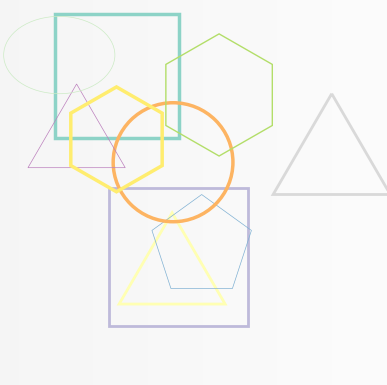[{"shape": "square", "thickness": 2.5, "radius": 0.8, "center": [0.302, 0.802]}, {"shape": "triangle", "thickness": 2, "radius": 0.79, "center": [0.444, 0.289]}, {"shape": "square", "thickness": 2, "radius": 0.9, "center": [0.461, 0.332]}, {"shape": "pentagon", "thickness": 0.5, "radius": 0.67, "center": [0.52, 0.36]}, {"shape": "circle", "thickness": 2.5, "radius": 0.77, "center": [0.447, 0.579]}, {"shape": "hexagon", "thickness": 1, "radius": 0.79, "center": [0.565, 0.753]}, {"shape": "triangle", "thickness": 2, "radius": 0.87, "center": [0.856, 0.582]}, {"shape": "triangle", "thickness": 0.5, "radius": 0.72, "center": [0.198, 0.637]}, {"shape": "oval", "thickness": 0.5, "radius": 0.72, "center": [0.153, 0.857]}, {"shape": "hexagon", "thickness": 2.5, "radius": 0.68, "center": [0.301, 0.638]}]